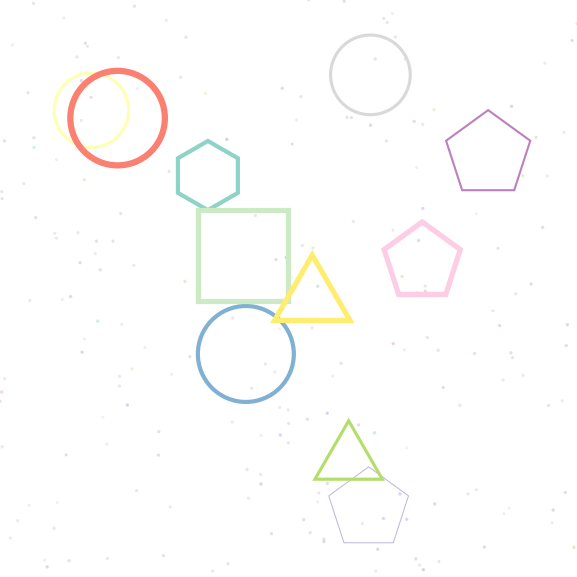[{"shape": "hexagon", "thickness": 2, "radius": 0.3, "center": [0.36, 0.695]}, {"shape": "circle", "thickness": 1.5, "radius": 0.32, "center": [0.158, 0.808]}, {"shape": "pentagon", "thickness": 0.5, "radius": 0.36, "center": [0.638, 0.118]}, {"shape": "circle", "thickness": 3, "radius": 0.41, "center": [0.204, 0.795]}, {"shape": "circle", "thickness": 2, "radius": 0.42, "center": [0.426, 0.386]}, {"shape": "triangle", "thickness": 1.5, "radius": 0.34, "center": [0.604, 0.203]}, {"shape": "pentagon", "thickness": 2.5, "radius": 0.35, "center": [0.731, 0.545]}, {"shape": "circle", "thickness": 1.5, "radius": 0.34, "center": [0.641, 0.869]}, {"shape": "pentagon", "thickness": 1, "radius": 0.38, "center": [0.845, 0.732]}, {"shape": "square", "thickness": 2.5, "radius": 0.39, "center": [0.421, 0.557]}, {"shape": "triangle", "thickness": 2.5, "radius": 0.38, "center": [0.541, 0.482]}]